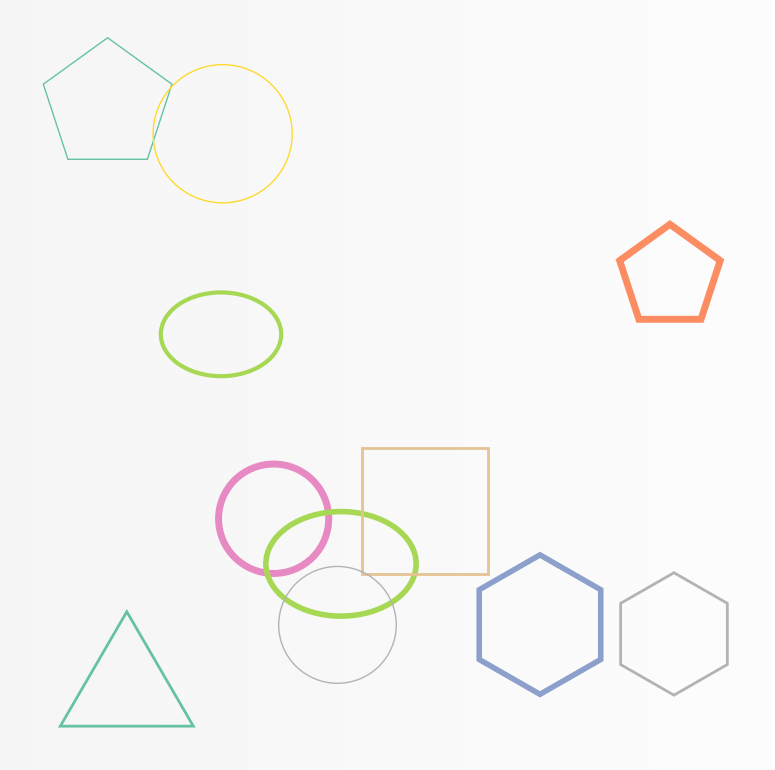[{"shape": "triangle", "thickness": 1, "radius": 0.5, "center": [0.164, 0.106]}, {"shape": "pentagon", "thickness": 0.5, "radius": 0.44, "center": [0.139, 0.864]}, {"shape": "pentagon", "thickness": 2.5, "radius": 0.34, "center": [0.864, 0.641]}, {"shape": "hexagon", "thickness": 2, "radius": 0.45, "center": [0.697, 0.189]}, {"shape": "circle", "thickness": 2.5, "radius": 0.36, "center": [0.353, 0.326]}, {"shape": "oval", "thickness": 1.5, "radius": 0.39, "center": [0.285, 0.566]}, {"shape": "oval", "thickness": 2, "radius": 0.48, "center": [0.44, 0.268]}, {"shape": "circle", "thickness": 0.5, "radius": 0.45, "center": [0.287, 0.826]}, {"shape": "square", "thickness": 1, "radius": 0.41, "center": [0.549, 0.337]}, {"shape": "circle", "thickness": 0.5, "radius": 0.38, "center": [0.435, 0.188]}, {"shape": "hexagon", "thickness": 1, "radius": 0.4, "center": [0.87, 0.177]}]